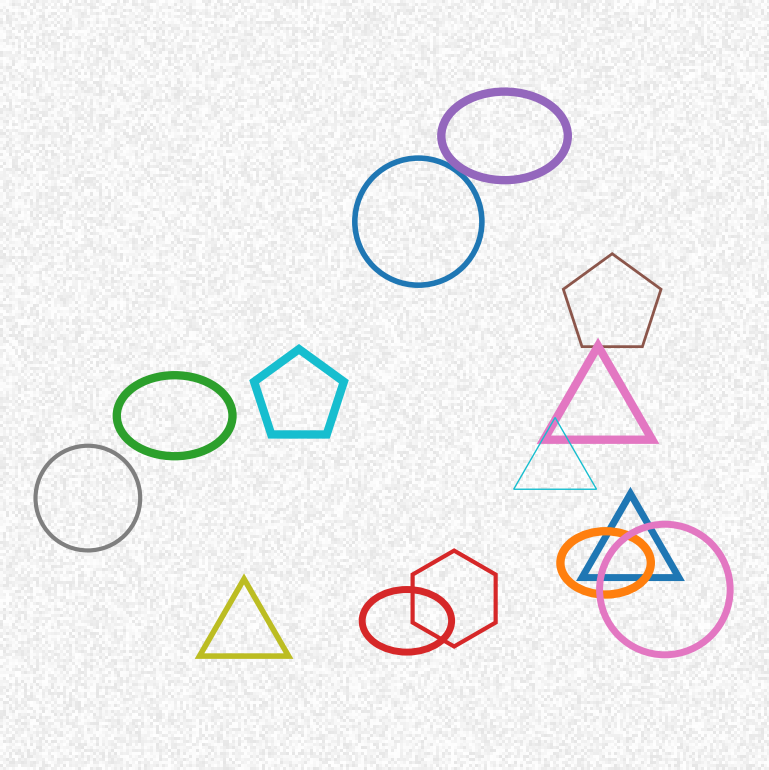[{"shape": "circle", "thickness": 2, "radius": 0.41, "center": [0.543, 0.712]}, {"shape": "triangle", "thickness": 2.5, "radius": 0.36, "center": [0.819, 0.286]}, {"shape": "oval", "thickness": 3, "radius": 0.29, "center": [0.787, 0.269]}, {"shape": "oval", "thickness": 3, "radius": 0.38, "center": [0.227, 0.46]}, {"shape": "oval", "thickness": 2.5, "radius": 0.29, "center": [0.528, 0.194]}, {"shape": "hexagon", "thickness": 1.5, "radius": 0.31, "center": [0.59, 0.223]}, {"shape": "oval", "thickness": 3, "radius": 0.41, "center": [0.655, 0.824]}, {"shape": "pentagon", "thickness": 1, "radius": 0.33, "center": [0.795, 0.604]}, {"shape": "circle", "thickness": 2.5, "radius": 0.42, "center": [0.863, 0.234]}, {"shape": "triangle", "thickness": 3, "radius": 0.41, "center": [0.777, 0.47]}, {"shape": "circle", "thickness": 1.5, "radius": 0.34, "center": [0.114, 0.353]}, {"shape": "triangle", "thickness": 2, "radius": 0.33, "center": [0.317, 0.181]}, {"shape": "pentagon", "thickness": 3, "radius": 0.31, "center": [0.388, 0.485]}, {"shape": "triangle", "thickness": 0.5, "radius": 0.31, "center": [0.721, 0.396]}]